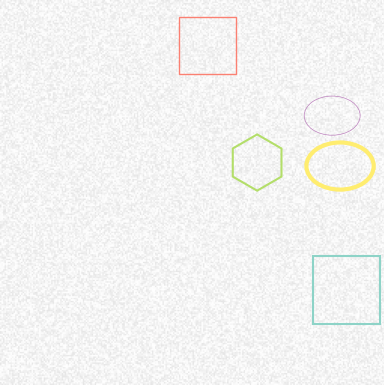[{"shape": "square", "thickness": 1.5, "radius": 0.44, "center": [0.9, 0.247]}, {"shape": "square", "thickness": 1, "radius": 0.37, "center": [0.538, 0.883]}, {"shape": "hexagon", "thickness": 1.5, "radius": 0.37, "center": [0.668, 0.578]}, {"shape": "oval", "thickness": 0.5, "radius": 0.36, "center": [0.863, 0.7]}, {"shape": "oval", "thickness": 3, "radius": 0.44, "center": [0.883, 0.569]}]